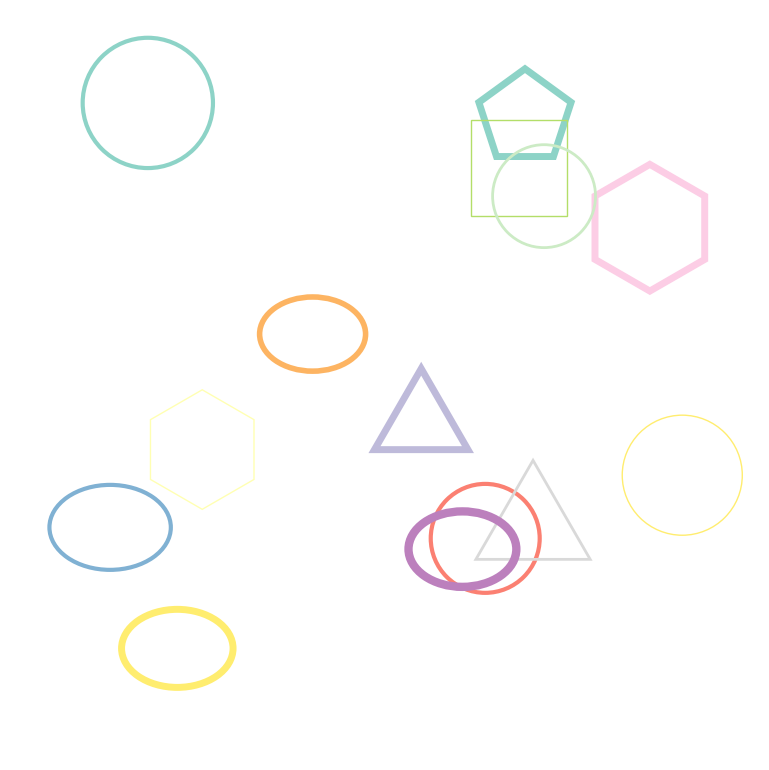[{"shape": "pentagon", "thickness": 2.5, "radius": 0.31, "center": [0.682, 0.848]}, {"shape": "circle", "thickness": 1.5, "radius": 0.42, "center": [0.192, 0.866]}, {"shape": "hexagon", "thickness": 0.5, "radius": 0.39, "center": [0.263, 0.416]}, {"shape": "triangle", "thickness": 2.5, "radius": 0.35, "center": [0.547, 0.451]}, {"shape": "circle", "thickness": 1.5, "radius": 0.35, "center": [0.63, 0.301]}, {"shape": "oval", "thickness": 1.5, "radius": 0.39, "center": [0.143, 0.315]}, {"shape": "oval", "thickness": 2, "radius": 0.34, "center": [0.406, 0.566]}, {"shape": "square", "thickness": 0.5, "radius": 0.31, "center": [0.674, 0.781]}, {"shape": "hexagon", "thickness": 2.5, "radius": 0.41, "center": [0.844, 0.704]}, {"shape": "triangle", "thickness": 1, "radius": 0.43, "center": [0.692, 0.316]}, {"shape": "oval", "thickness": 3, "radius": 0.35, "center": [0.601, 0.287]}, {"shape": "circle", "thickness": 1, "radius": 0.33, "center": [0.707, 0.745]}, {"shape": "circle", "thickness": 0.5, "radius": 0.39, "center": [0.886, 0.383]}, {"shape": "oval", "thickness": 2.5, "radius": 0.36, "center": [0.23, 0.158]}]